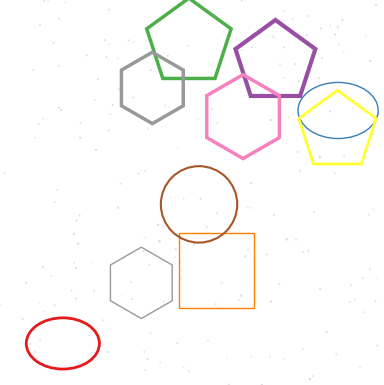[{"shape": "oval", "thickness": 2, "radius": 0.48, "center": [0.163, 0.108]}, {"shape": "oval", "thickness": 1, "radius": 0.52, "center": [0.878, 0.713]}, {"shape": "pentagon", "thickness": 2.5, "radius": 0.58, "center": [0.491, 0.889]}, {"shape": "pentagon", "thickness": 3, "radius": 0.55, "center": [0.715, 0.839]}, {"shape": "square", "thickness": 1, "radius": 0.49, "center": [0.562, 0.297]}, {"shape": "pentagon", "thickness": 2, "radius": 0.53, "center": [0.876, 0.66]}, {"shape": "circle", "thickness": 1.5, "radius": 0.5, "center": [0.517, 0.469]}, {"shape": "hexagon", "thickness": 2.5, "radius": 0.54, "center": [0.631, 0.697]}, {"shape": "hexagon", "thickness": 1, "radius": 0.46, "center": [0.367, 0.265]}, {"shape": "hexagon", "thickness": 2.5, "radius": 0.46, "center": [0.396, 0.772]}]